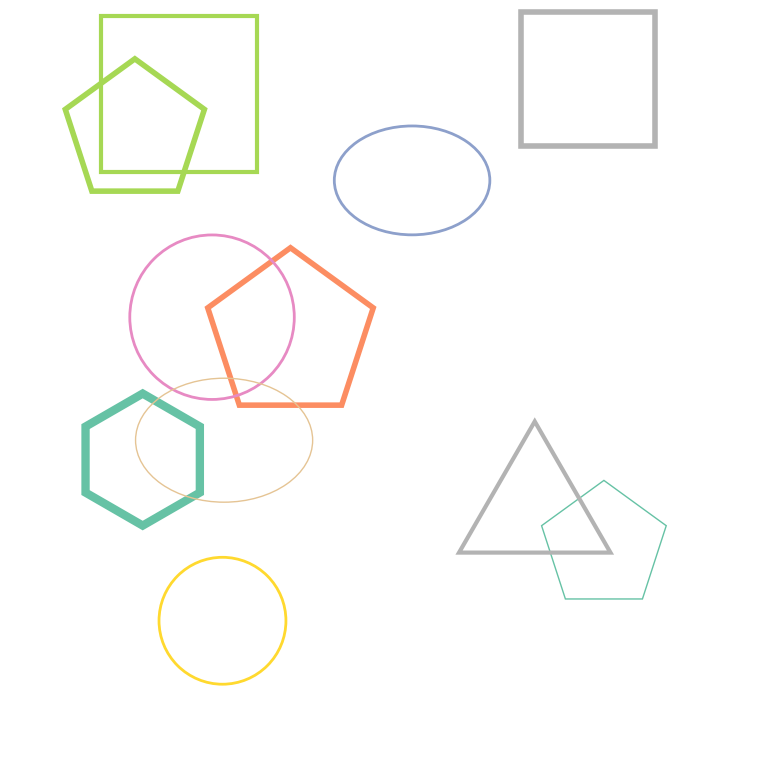[{"shape": "hexagon", "thickness": 3, "radius": 0.43, "center": [0.185, 0.403]}, {"shape": "pentagon", "thickness": 0.5, "radius": 0.43, "center": [0.784, 0.291]}, {"shape": "pentagon", "thickness": 2, "radius": 0.56, "center": [0.377, 0.565]}, {"shape": "oval", "thickness": 1, "radius": 0.51, "center": [0.535, 0.766]}, {"shape": "circle", "thickness": 1, "radius": 0.53, "center": [0.275, 0.588]}, {"shape": "square", "thickness": 1.5, "radius": 0.51, "center": [0.233, 0.878]}, {"shape": "pentagon", "thickness": 2, "radius": 0.47, "center": [0.175, 0.829]}, {"shape": "circle", "thickness": 1, "radius": 0.41, "center": [0.289, 0.194]}, {"shape": "oval", "thickness": 0.5, "radius": 0.57, "center": [0.291, 0.428]}, {"shape": "triangle", "thickness": 1.5, "radius": 0.57, "center": [0.694, 0.339]}, {"shape": "square", "thickness": 2, "radius": 0.43, "center": [0.763, 0.898]}]